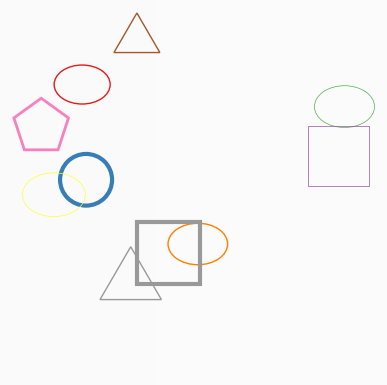[{"shape": "oval", "thickness": 1, "radius": 0.36, "center": [0.212, 0.78]}, {"shape": "circle", "thickness": 3, "radius": 0.34, "center": [0.222, 0.533]}, {"shape": "oval", "thickness": 0.5, "radius": 0.39, "center": [0.889, 0.723]}, {"shape": "square", "thickness": 0.5, "radius": 0.4, "center": [0.873, 0.595]}, {"shape": "oval", "thickness": 1, "radius": 0.38, "center": [0.511, 0.366]}, {"shape": "oval", "thickness": 0.5, "radius": 0.41, "center": [0.139, 0.494]}, {"shape": "triangle", "thickness": 1, "radius": 0.34, "center": [0.353, 0.898]}, {"shape": "pentagon", "thickness": 2, "radius": 0.37, "center": [0.106, 0.671]}, {"shape": "square", "thickness": 3, "radius": 0.4, "center": [0.435, 0.344]}, {"shape": "triangle", "thickness": 1, "radius": 0.46, "center": [0.337, 0.268]}]